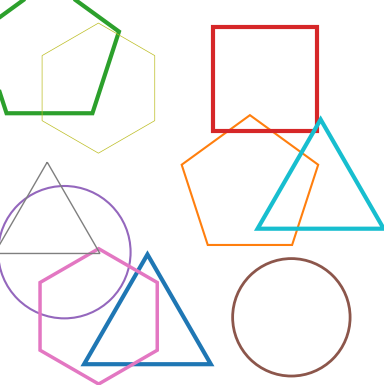[{"shape": "triangle", "thickness": 3, "radius": 0.95, "center": [0.383, 0.149]}, {"shape": "pentagon", "thickness": 1.5, "radius": 0.93, "center": [0.649, 0.515]}, {"shape": "pentagon", "thickness": 3, "radius": 0.95, "center": [0.129, 0.859]}, {"shape": "square", "thickness": 3, "radius": 0.68, "center": [0.688, 0.795]}, {"shape": "circle", "thickness": 1.5, "radius": 0.86, "center": [0.167, 0.345]}, {"shape": "circle", "thickness": 2, "radius": 0.76, "center": [0.757, 0.176]}, {"shape": "hexagon", "thickness": 2.5, "radius": 0.88, "center": [0.256, 0.178]}, {"shape": "triangle", "thickness": 1, "radius": 0.79, "center": [0.123, 0.421]}, {"shape": "hexagon", "thickness": 0.5, "radius": 0.84, "center": [0.256, 0.771]}, {"shape": "triangle", "thickness": 3, "radius": 0.95, "center": [0.833, 0.501]}]